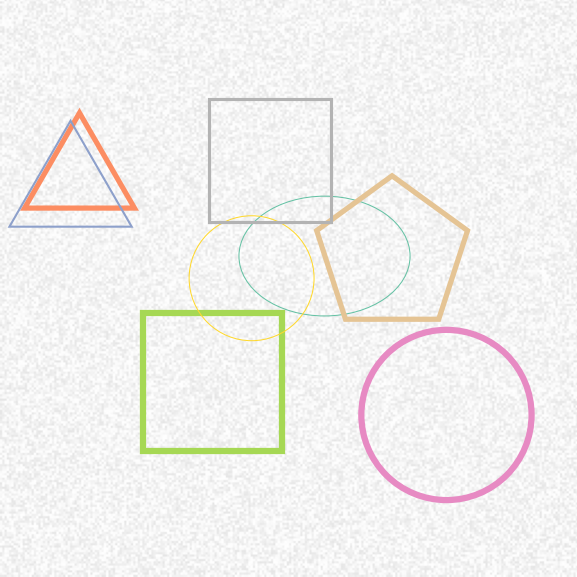[{"shape": "oval", "thickness": 0.5, "radius": 0.74, "center": [0.562, 0.556]}, {"shape": "triangle", "thickness": 2.5, "radius": 0.55, "center": [0.138, 0.694]}, {"shape": "triangle", "thickness": 1, "radius": 0.61, "center": [0.122, 0.668]}, {"shape": "circle", "thickness": 3, "radius": 0.74, "center": [0.773, 0.281]}, {"shape": "square", "thickness": 3, "radius": 0.6, "center": [0.368, 0.337]}, {"shape": "circle", "thickness": 0.5, "radius": 0.54, "center": [0.436, 0.517]}, {"shape": "pentagon", "thickness": 2.5, "radius": 0.69, "center": [0.679, 0.557]}, {"shape": "square", "thickness": 1.5, "radius": 0.53, "center": [0.467, 0.721]}]